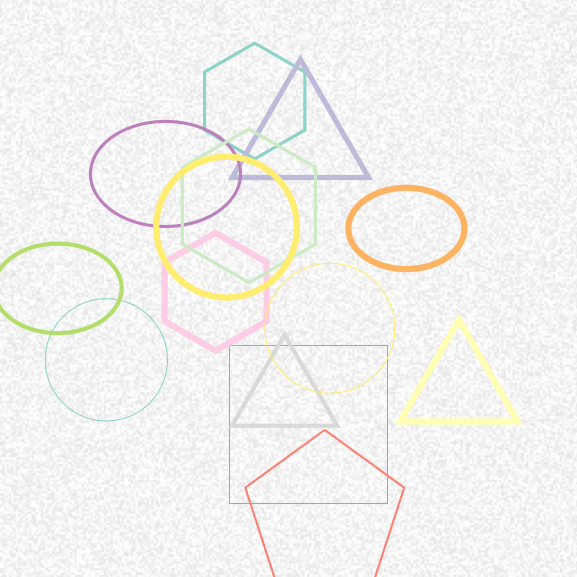[{"shape": "hexagon", "thickness": 1.5, "radius": 0.5, "center": [0.441, 0.824]}, {"shape": "circle", "thickness": 0.5, "radius": 0.53, "center": [0.184, 0.376]}, {"shape": "triangle", "thickness": 3, "radius": 0.59, "center": [0.795, 0.328]}, {"shape": "triangle", "thickness": 2.5, "radius": 0.68, "center": [0.52, 0.76]}, {"shape": "pentagon", "thickness": 1, "radius": 0.72, "center": [0.562, 0.11]}, {"shape": "square", "thickness": 0.5, "radius": 0.68, "center": [0.533, 0.265]}, {"shape": "oval", "thickness": 3, "radius": 0.5, "center": [0.704, 0.604]}, {"shape": "oval", "thickness": 2, "radius": 0.55, "center": [0.1, 0.5]}, {"shape": "hexagon", "thickness": 3, "radius": 0.51, "center": [0.373, 0.494]}, {"shape": "triangle", "thickness": 2, "radius": 0.53, "center": [0.493, 0.315]}, {"shape": "oval", "thickness": 1.5, "radius": 0.65, "center": [0.287, 0.698]}, {"shape": "hexagon", "thickness": 1.5, "radius": 0.67, "center": [0.431, 0.643]}, {"shape": "circle", "thickness": 0.5, "radius": 0.56, "center": [0.571, 0.431]}, {"shape": "circle", "thickness": 3, "radius": 0.61, "center": [0.392, 0.606]}]